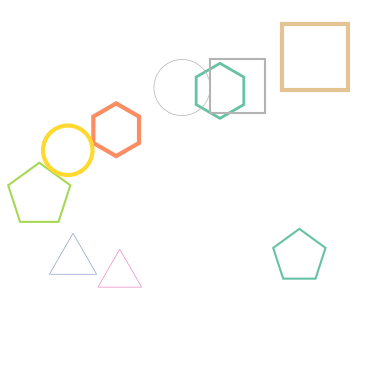[{"shape": "pentagon", "thickness": 1.5, "radius": 0.36, "center": [0.778, 0.334]}, {"shape": "hexagon", "thickness": 2, "radius": 0.36, "center": [0.571, 0.764]}, {"shape": "hexagon", "thickness": 3, "radius": 0.34, "center": [0.302, 0.663]}, {"shape": "triangle", "thickness": 0.5, "radius": 0.35, "center": [0.19, 0.323]}, {"shape": "triangle", "thickness": 0.5, "radius": 0.33, "center": [0.311, 0.287]}, {"shape": "pentagon", "thickness": 1.5, "radius": 0.42, "center": [0.102, 0.492]}, {"shape": "circle", "thickness": 3, "radius": 0.32, "center": [0.176, 0.61]}, {"shape": "square", "thickness": 3, "radius": 0.43, "center": [0.817, 0.852]}, {"shape": "circle", "thickness": 0.5, "radius": 0.37, "center": [0.473, 0.773]}, {"shape": "square", "thickness": 1.5, "radius": 0.35, "center": [0.617, 0.777]}]